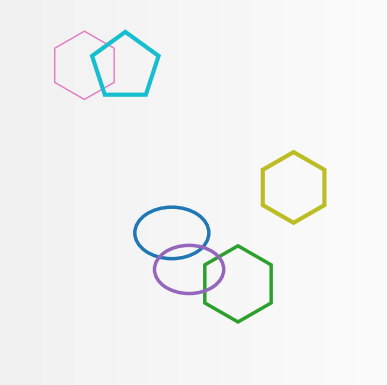[{"shape": "oval", "thickness": 2.5, "radius": 0.48, "center": [0.443, 0.395]}, {"shape": "hexagon", "thickness": 2.5, "radius": 0.49, "center": [0.614, 0.263]}, {"shape": "oval", "thickness": 2.5, "radius": 0.45, "center": [0.488, 0.3]}, {"shape": "hexagon", "thickness": 1, "radius": 0.44, "center": [0.218, 0.83]}, {"shape": "hexagon", "thickness": 3, "radius": 0.46, "center": [0.758, 0.513]}, {"shape": "pentagon", "thickness": 3, "radius": 0.45, "center": [0.323, 0.827]}]